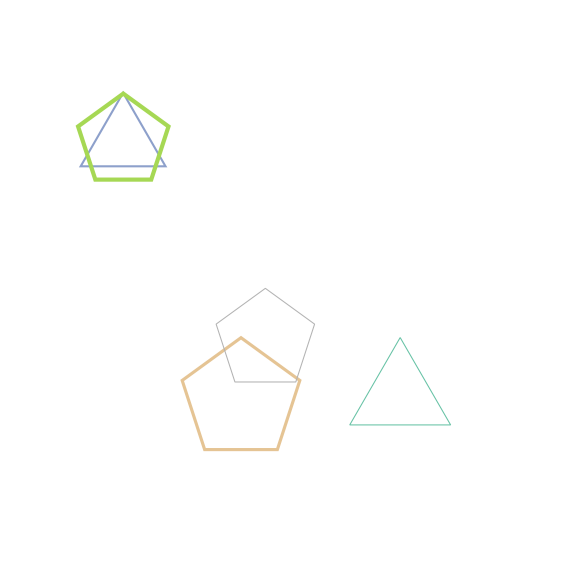[{"shape": "triangle", "thickness": 0.5, "radius": 0.5, "center": [0.693, 0.314]}, {"shape": "triangle", "thickness": 1, "radius": 0.42, "center": [0.213, 0.754]}, {"shape": "pentagon", "thickness": 2, "radius": 0.41, "center": [0.213, 0.755]}, {"shape": "pentagon", "thickness": 1.5, "radius": 0.54, "center": [0.417, 0.307]}, {"shape": "pentagon", "thickness": 0.5, "radius": 0.45, "center": [0.459, 0.41]}]